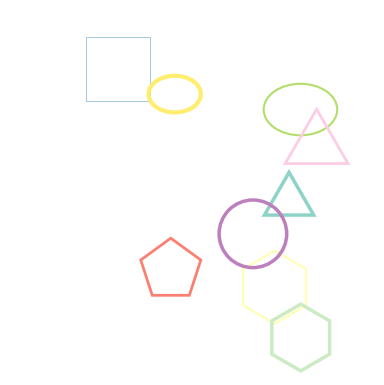[{"shape": "triangle", "thickness": 2.5, "radius": 0.37, "center": [0.751, 0.478]}, {"shape": "hexagon", "thickness": 1.5, "radius": 0.47, "center": [0.713, 0.254]}, {"shape": "pentagon", "thickness": 2, "radius": 0.41, "center": [0.444, 0.299]}, {"shape": "square", "thickness": 0.5, "radius": 0.42, "center": [0.306, 0.821]}, {"shape": "oval", "thickness": 1.5, "radius": 0.48, "center": [0.78, 0.715]}, {"shape": "triangle", "thickness": 2, "radius": 0.47, "center": [0.822, 0.622]}, {"shape": "circle", "thickness": 2.5, "radius": 0.44, "center": [0.657, 0.393]}, {"shape": "hexagon", "thickness": 2.5, "radius": 0.43, "center": [0.781, 0.123]}, {"shape": "oval", "thickness": 3, "radius": 0.34, "center": [0.454, 0.756]}]